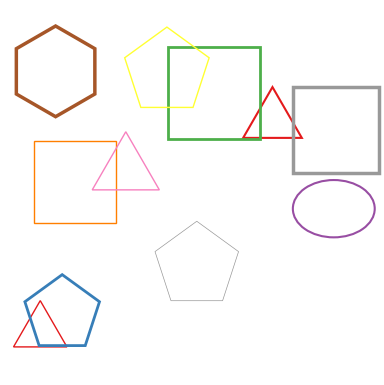[{"shape": "triangle", "thickness": 1, "radius": 0.4, "center": [0.105, 0.139]}, {"shape": "triangle", "thickness": 1.5, "radius": 0.44, "center": [0.708, 0.686]}, {"shape": "pentagon", "thickness": 2, "radius": 0.51, "center": [0.162, 0.185]}, {"shape": "square", "thickness": 2, "radius": 0.6, "center": [0.556, 0.758]}, {"shape": "oval", "thickness": 1.5, "radius": 0.53, "center": [0.867, 0.458]}, {"shape": "square", "thickness": 1, "radius": 0.53, "center": [0.195, 0.528]}, {"shape": "pentagon", "thickness": 1, "radius": 0.58, "center": [0.434, 0.814]}, {"shape": "hexagon", "thickness": 2.5, "radius": 0.59, "center": [0.144, 0.815]}, {"shape": "triangle", "thickness": 1, "radius": 0.5, "center": [0.327, 0.557]}, {"shape": "square", "thickness": 2.5, "radius": 0.56, "center": [0.872, 0.662]}, {"shape": "pentagon", "thickness": 0.5, "radius": 0.57, "center": [0.511, 0.311]}]